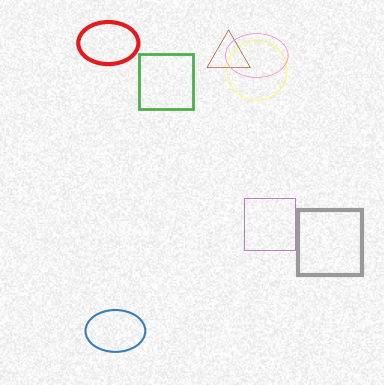[{"shape": "oval", "thickness": 3, "radius": 0.39, "center": [0.281, 0.888]}, {"shape": "oval", "thickness": 1.5, "radius": 0.39, "center": [0.3, 0.14]}, {"shape": "square", "thickness": 2, "radius": 0.35, "center": [0.432, 0.788]}, {"shape": "square", "thickness": 0.5, "radius": 0.34, "center": [0.7, 0.419]}, {"shape": "circle", "thickness": 0.5, "radius": 0.39, "center": [0.667, 0.817]}, {"shape": "triangle", "thickness": 0.5, "radius": 0.33, "center": [0.594, 0.857]}, {"shape": "oval", "thickness": 0.5, "radius": 0.41, "center": [0.667, 0.856]}, {"shape": "square", "thickness": 3, "radius": 0.42, "center": [0.858, 0.37]}]